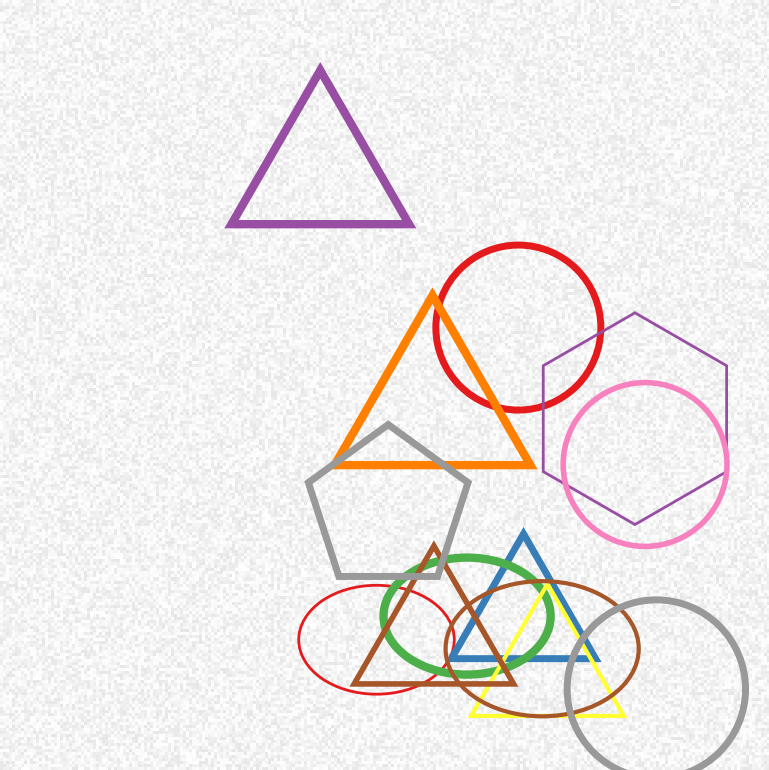[{"shape": "circle", "thickness": 2.5, "radius": 0.54, "center": [0.673, 0.575]}, {"shape": "oval", "thickness": 1, "radius": 0.51, "center": [0.489, 0.169]}, {"shape": "triangle", "thickness": 2.5, "radius": 0.54, "center": [0.68, 0.199]}, {"shape": "oval", "thickness": 3, "radius": 0.54, "center": [0.607, 0.2]}, {"shape": "triangle", "thickness": 3, "radius": 0.67, "center": [0.416, 0.775]}, {"shape": "hexagon", "thickness": 1, "radius": 0.69, "center": [0.825, 0.456]}, {"shape": "triangle", "thickness": 3, "radius": 0.73, "center": [0.562, 0.469]}, {"shape": "triangle", "thickness": 1.5, "radius": 0.57, "center": [0.711, 0.127]}, {"shape": "oval", "thickness": 1.5, "radius": 0.63, "center": [0.704, 0.158]}, {"shape": "triangle", "thickness": 2, "radius": 0.6, "center": [0.564, 0.172]}, {"shape": "circle", "thickness": 2, "radius": 0.53, "center": [0.838, 0.397]}, {"shape": "pentagon", "thickness": 2.5, "radius": 0.55, "center": [0.504, 0.34]}, {"shape": "circle", "thickness": 2.5, "radius": 0.58, "center": [0.852, 0.105]}]